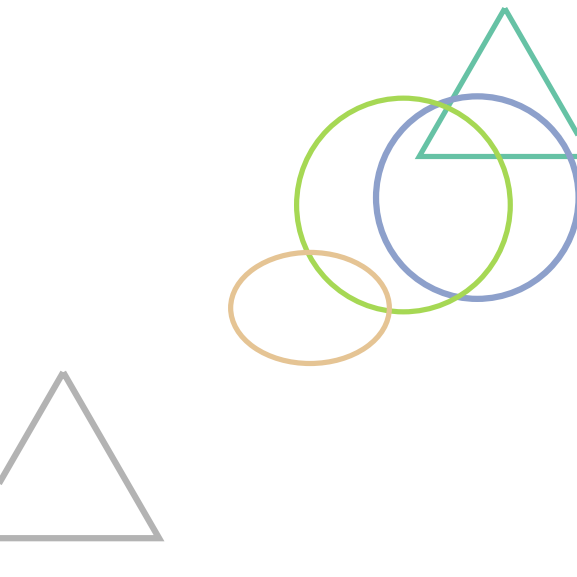[{"shape": "triangle", "thickness": 2.5, "radius": 0.86, "center": [0.874, 0.814]}, {"shape": "circle", "thickness": 3, "radius": 0.88, "center": [0.826, 0.657]}, {"shape": "circle", "thickness": 2.5, "radius": 0.92, "center": [0.699, 0.644]}, {"shape": "oval", "thickness": 2.5, "radius": 0.69, "center": [0.537, 0.466]}, {"shape": "triangle", "thickness": 3, "radius": 0.96, "center": [0.11, 0.163]}]